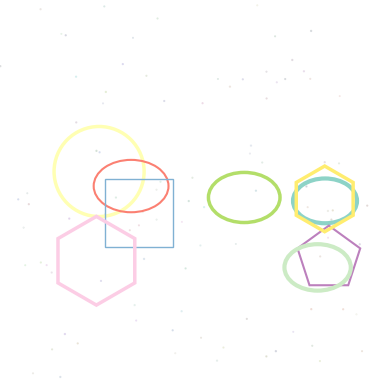[{"shape": "oval", "thickness": 3, "radius": 0.42, "center": [0.844, 0.478]}, {"shape": "circle", "thickness": 2.5, "radius": 0.58, "center": [0.257, 0.555]}, {"shape": "oval", "thickness": 1.5, "radius": 0.49, "center": [0.34, 0.517]}, {"shape": "square", "thickness": 1, "radius": 0.44, "center": [0.362, 0.446]}, {"shape": "oval", "thickness": 2.5, "radius": 0.46, "center": [0.634, 0.487]}, {"shape": "hexagon", "thickness": 2.5, "radius": 0.58, "center": [0.25, 0.323]}, {"shape": "pentagon", "thickness": 1.5, "radius": 0.43, "center": [0.854, 0.328]}, {"shape": "oval", "thickness": 3, "radius": 0.43, "center": [0.825, 0.305]}, {"shape": "hexagon", "thickness": 2.5, "radius": 0.43, "center": [0.843, 0.483]}]